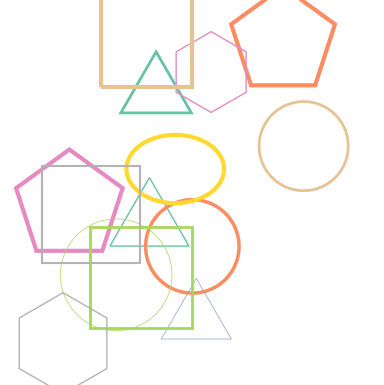[{"shape": "triangle", "thickness": 2, "radius": 0.53, "center": [0.405, 0.76]}, {"shape": "triangle", "thickness": 1, "radius": 0.59, "center": [0.388, 0.42]}, {"shape": "circle", "thickness": 2.5, "radius": 0.61, "center": [0.5, 0.36]}, {"shape": "pentagon", "thickness": 3, "radius": 0.71, "center": [0.735, 0.893]}, {"shape": "triangle", "thickness": 0.5, "radius": 0.52, "center": [0.51, 0.172]}, {"shape": "hexagon", "thickness": 1, "radius": 0.52, "center": [0.548, 0.813]}, {"shape": "pentagon", "thickness": 3, "radius": 0.73, "center": [0.18, 0.466]}, {"shape": "circle", "thickness": 0.5, "radius": 0.72, "center": [0.302, 0.286]}, {"shape": "square", "thickness": 2, "radius": 0.66, "center": [0.366, 0.279]}, {"shape": "oval", "thickness": 3, "radius": 0.63, "center": [0.455, 0.561]}, {"shape": "circle", "thickness": 2, "radius": 0.58, "center": [0.789, 0.62]}, {"shape": "square", "thickness": 3, "radius": 0.59, "center": [0.381, 0.892]}, {"shape": "hexagon", "thickness": 1, "radius": 0.66, "center": [0.164, 0.108]}, {"shape": "square", "thickness": 1.5, "radius": 0.63, "center": [0.237, 0.443]}]